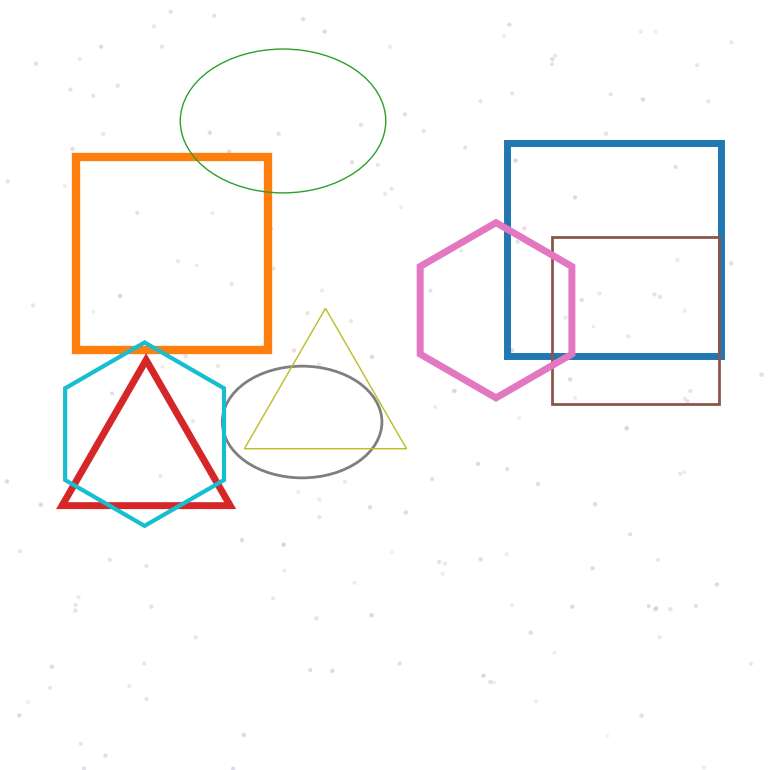[{"shape": "square", "thickness": 2.5, "radius": 0.69, "center": [0.798, 0.676]}, {"shape": "square", "thickness": 3, "radius": 0.63, "center": [0.223, 0.67]}, {"shape": "oval", "thickness": 0.5, "radius": 0.67, "center": [0.368, 0.843]}, {"shape": "triangle", "thickness": 2.5, "radius": 0.63, "center": [0.19, 0.406]}, {"shape": "square", "thickness": 1, "radius": 0.54, "center": [0.825, 0.584]}, {"shape": "hexagon", "thickness": 2.5, "radius": 0.57, "center": [0.644, 0.597]}, {"shape": "oval", "thickness": 1, "radius": 0.52, "center": [0.392, 0.452]}, {"shape": "triangle", "thickness": 0.5, "radius": 0.61, "center": [0.423, 0.478]}, {"shape": "hexagon", "thickness": 1.5, "radius": 0.6, "center": [0.188, 0.436]}]